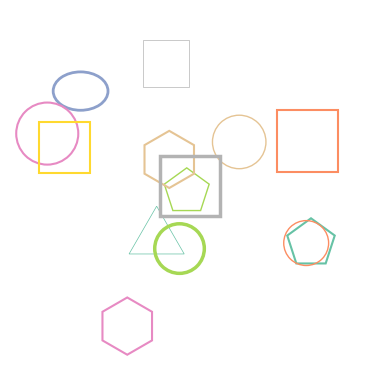[{"shape": "pentagon", "thickness": 1.5, "radius": 0.32, "center": [0.808, 0.368]}, {"shape": "triangle", "thickness": 0.5, "radius": 0.41, "center": [0.407, 0.382]}, {"shape": "circle", "thickness": 1, "radius": 0.29, "center": [0.795, 0.369]}, {"shape": "square", "thickness": 1.5, "radius": 0.4, "center": [0.799, 0.633]}, {"shape": "oval", "thickness": 2, "radius": 0.36, "center": [0.209, 0.763]}, {"shape": "hexagon", "thickness": 1.5, "radius": 0.37, "center": [0.331, 0.153]}, {"shape": "circle", "thickness": 1.5, "radius": 0.4, "center": [0.123, 0.653]}, {"shape": "pentagon", "thickness": 1, "radius": 0.31, "center": [0.485, 0.503]}, {"shape": "circle", "thickness": 2.5, "radius": 0.32, "center": [0.466, 0.354]}, {"shape": "square", "thickness": 1.5, "radius": 0.33, "center": [0.167, 0.617]}, {"shape": "hexagon", "thickness": 1.5, "radius": 0.37, "center": [0.44, 0.586]}, {"shape": "circle", "thickness": 1, "radius": 0.35, "center": [0.621, 0.631]}, {"shape": "square", "thickness": 0.5, "radius": 0.3, "center": [0.432, 0.835]}, {"shape": "square", "thickness": 2.5, "radius": 0.39, "center": [0.493, 0.517]}]